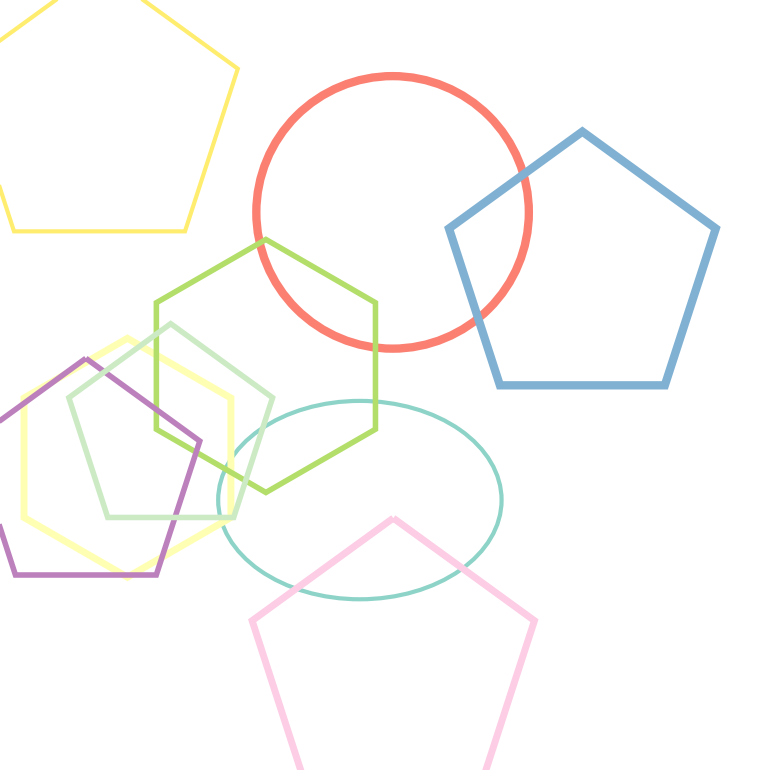[{"shape": "oval", "thickness": 1.5, "radius": 0.92, "center": [0.467, 0.351]}, {"shape": "hexagon", "thickness": 2.5, "radius": 0.78, "center": [0.166, 0.406]}, {"shape": "circle", "thickness": 3, "radius": 0.88, "center": [0.51, 0.724]}, {"shape": "pentagon", "thickness": 3, "radius": 0.91, "center": [0.756, 0.647]}, {"shape": "hexagon", "thickness": 2, "radius": 0.82, "center": [0.345, 0.525]}, {"shape": "pentagon", "thickness": 2.5, "radius": 0.96, "center": [0.511, 0.134]}, {"shape": "pentagon", "thickness": 2, "radius": 0.78, "center": [0.112, 0.379]}, {"shape": "pentagon", "thickness": 2, "radius": 0.7, "center": [0.222, 0.441]}, {"shape": "pentagon", "thickness": 1.5, "radius": 0.94, "center": [0.129, 0.852]}]